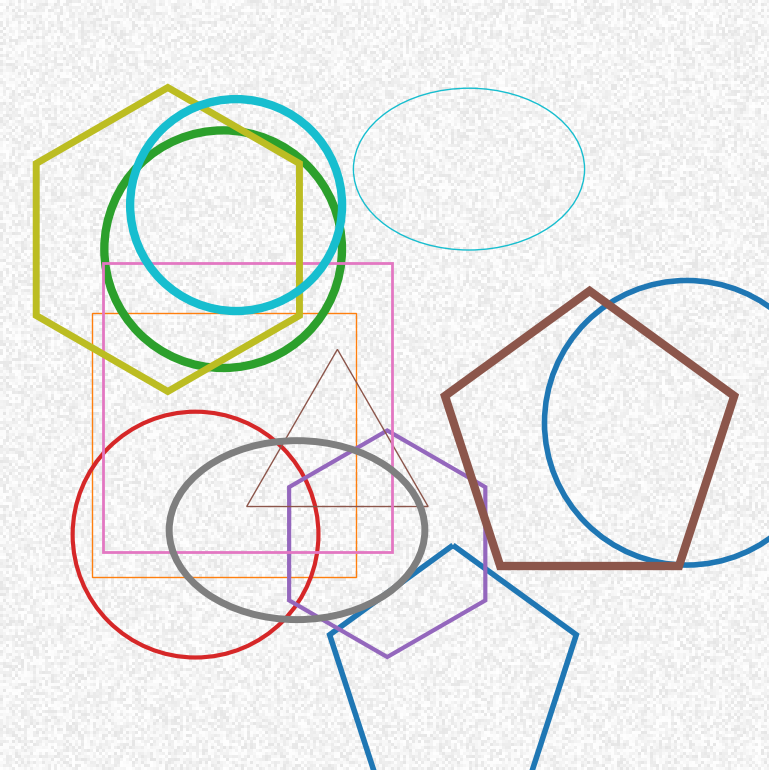[{"shape": "pentagon", "thickness": 2, "radius": 0.84, "center": [0.588, 0.124]}, {"shape": "circle", "thickness": 2, "radius": 0.92, "center": [0.892, 0.451]}, {"shape": "square", "thickness": 0.5, "radius": 0.86, "center": [0.291, 0.422]}, {"shape": "circle", "thickness": 3, "radius": 0.77, "center": [0.29, 0.676]}, {"shape": "circle", "thickness": 1.5, "radius": 0.8, "center": [0.254, 0.306]}, {"shape": "hexagon", "thickness": 1.5, "radius": 0.74, "center": [0.503, 0.294]}, {"shape": "pentagon", "thickness": 3, "radius": 0.99, "center": [0.766, 0.425]}, {"shape": "triangle", "thickness": 0.5, "radius": 0.68, "center": [0.438, 0.41]}, {"shape": "square", "thickness": 1, "radius": 0.94, "center": [0.322, 0.471]}, {"shape": "oval", "thickness": 2.5, "radius": 0.83, "center": [0.386, 0.312]}, {"shape": "hexagon", "thickness": 2.5, "radius": 0.99, "center": [0.218, 0.689]}, {"shape": "circle", "thickness": 3, "radius": 0.69, "center": [0.307, 0.734]}, {"shape": "oval", "thickness": 0.5, "radius": 0.75, "center": [0.609, 0.78]}]